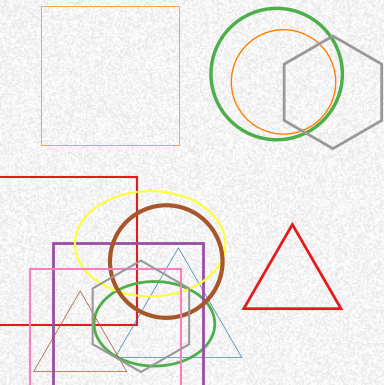[{"shape": "square", "thickness": 1.5, "radius": 0.96, "center": [0.164, 0.349]}, {"shape": "triangle", "thickness": 2, "radius": 0.73, "center": [0.759, 0.271]}, {"shape": "triangle", "thickness": 0.5, "radius": 0.95, "center": [0.463, 0.166]}, {"shape": "oval", "thickness": 2, "radius": 0.78, "center": [0.401, 0.159]}, {"shape": "circle", "thickness": 2.5, "radius": 0.85, "center": [0.719, 0.808]}, {"shape": "square", "thickness": 2, "radius": 0.97, "center": [0.333, 0.174]}, {"shape": "circle", "thickness": 1, "radius": 0.68, "center": [0.736, 0.787]}, {"shape": "square", "thickness": 0.5, "radius": 0.9, "center": [0.286, 0.804]}, {"shape": "oval", "thickness": 1.5, "radius": 0.98, "center": [0.39, 0.367]}, {"shape": "triangle", "thickness": 0.5, "radius": 0.7, "center": [0.208, 0.105]}, {"shape": "circle", "thickness": 3, "radius": 0.73, "center": [0.432, 0.321]}, {"shape": "square", "thickness": 1.5, "radius": 0.98, "center": [0.274, 0.105]}, {"shape": "hexagon", "thickness": 1.5, "radius": 0.72, "center": [0.366, 0.178]}, {"shape": "hexagon", "thickness": 2, "radius": 0.73, "center": [0.865, 0.76]}]